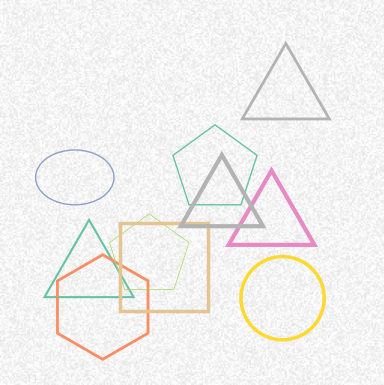[{"shape": "pentagon", "thickness": 1, "radius": 0.57, "center": [0.558, 0.561]}, {"shape": "triangle", "thickness": 1.5, "radius": 0.67, "center": [0.231, 0.295]}, {"shape": "hexagon", "thickness": 2, "radius": 0.68, "center": [0.267, 0.203]}, {"shape": "oval", "thickness": 1, "radius": 0.51, "center": [0.194, 0.539]}, {"shape": "triangle", "thickness": 3, "radius": 0.64, "center": [0.705, 0.428]}, {"shape": "pentagon", "thickness": 0.5, "radius": 0.54, "center": [0.388, 0.336]}, {"shape": "circle", "thickness": 2.5, "radius": 0.54, "center": [0.734, 0.225]}, {"shape": "square", "thickness": 2.5, "radius": 0.57, "center": [0.426, 0.307]}, {"shape": "triangle", "thickness": 3, "radius": 0.62, "center": [0.576, 0.474]}, {"shape": "triangle", "thickness": 2, "radius": 0.65, "center": [0.742, 0.756]}]